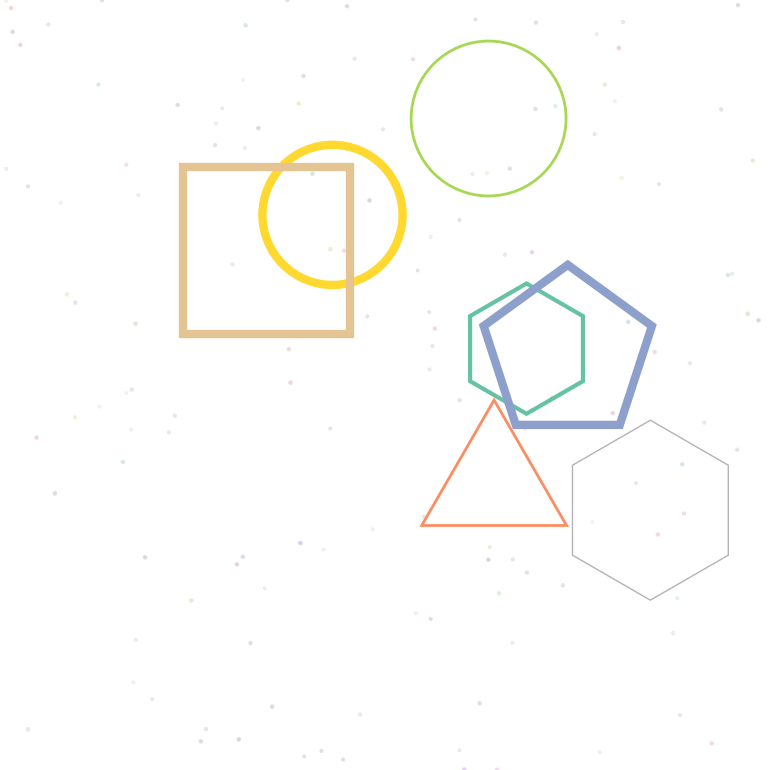[{"shape": "hexagon", "thickness": 1.5, "radius": 0.42, "center": [0.684, 0.547]}, {"shape": "triangle", "thickness": 1, "radius": 0.54, "center": [0.642, 0.372]}, {"shape": "pentagon", "thickness": 3, "radius": 0.57, "center": [0.737, 0.541]}, {"shape": "circle", "thickness": 1, "radius": 0.5, "center": [0.635, 0.846]}, {"shape": "circle", "thickness": 3, "radius": 0.45, "center": [0.432, 0.721]}, {"shape": "square", "thickness": 3, "radius": 0.54, "center": [0.347, 0.675]}, {"shape": "hexagon", "thickness": 0.5, "radius": 0.58, "center": [0.845, 0.337]}]